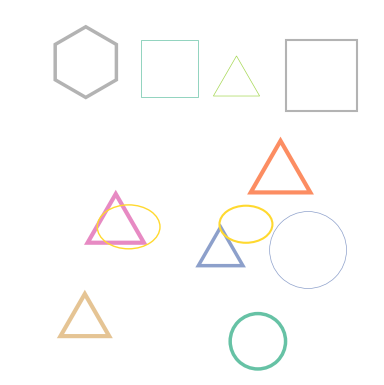[{"shape": "square", "thickness": 0.5, "radius": 0.37, "center": [0.44, 0.822]}, {"shape": "circle", "thickness": 2.5, "radius": 0.36, "center": [0.67, 0.114]}, {"shape": "triangle", "thickness": 3, "radius": 0.45, "center": [0.729, 0.545]}, {"shape": "circle", "thickness": 0.5, "radius": 0.5, "center": [0.8, 0.351]}, {"shape": "triangle", "thickness": 2.5, "radius": 0.33, "center": [0.573, 0.343]}, {"shape": "triangle", "thickness": 3, "radius": 0.42, "center": [0.301, 0.412]}, {"shape": "triangle", "thickness": 0.5, "radius": 0.35, "center": [0.614, 0.785]}, {"shape": "oval", "thickness": 1.5, "radius": 0.34, "center": [0.639, 0.418]}, {"shape": "oval", "thickness": 1, "radius": 0.41, "center": [0.334, 0.411]}, {"shape": "triangle", "thickness": 3, "radius": 0.37, "center": [0.22, 0.164]}, {"shape": "square", "thickness": 1.5, "radius": 0.46, "center": [0.835, 0.804]}, {"shape": "hexagon", "thickness": 2.5, "radius": 0.46, "center": [0.223, 0.839]}]